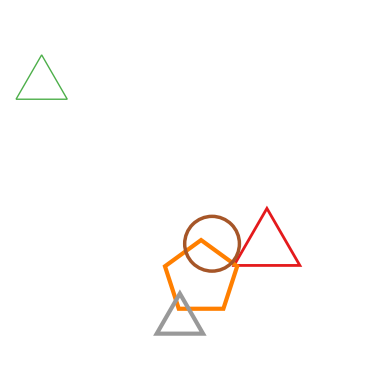[{"shape": "triangle", "thickness": 2, "radius": 0.49, "center": [0.693, 0.36]}, {"shape": "triangle", "thickness": 1, "radius": 0.38, "center": [0.108, 0.781]}, {"shape": "pentagon", "thickness": 3, "radius": 0.49, "center": [0.522, 0.278]}, {"shape": "circle", "thickness": 2.5, "radius": 0.36, "center": [0.551, 0.367]}, {"shape": "triangle", "thickness": 3, "radius": 0.35, "center": [0.467, 0.168]}]